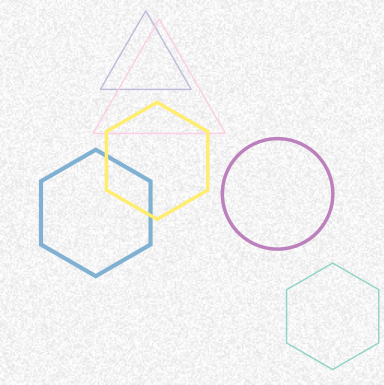[{"shape": "hexagon", "thickness": 1, "radius": 0.69, "center": [0.864, 0.178]}, {"shape": "triangle", "thickness": 1, "radius": 0.68, "center": [0.379, 0.836]}, {"shape": "hexagon", "thickness": 3, "radius": 0.82, "center": [0.249, 0.447]}, {"shape": "triangle", "thickness": 1, "radius": 0.99, "center": [0.413, 0.752]}, {"shape": "circle", "thickness": 2.5, "radius": 0.72, "center": [0.721, 0.496]}, {"shape": "hexagon", "thickness": 2.5, "radius": 0.76, "center": [0.408, 0.582]}]